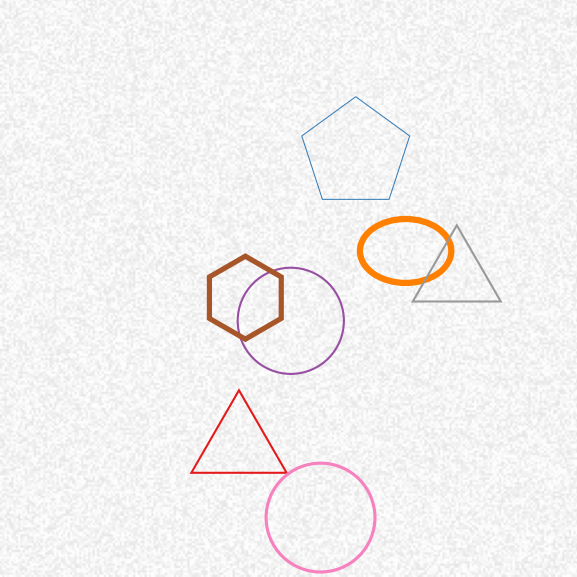[{"shape": "triangle", "thickness": 1, "radius": 0.48, "center": [0.414, 0.228]}, {"shape": "pentagon", "thickness": 0.5, "radius": 0.49, "center": [0.616, 0.733]}, {"shape": "circle", "thickness": 1, "radius": 0.46, "center": [0.504, 0.444]}, {"shape": "oval", "thickness": 3, "radius": 0.4, "center": [0.702, 0.565]}, {"shape": "hexagon", "thickness": 2.5, "radius": 0.36, "center": [0.425, 0.484]}, {"shape": "circle", "thickness": 1.5, "radius": 0.47, "center": [0.555, 0.103]}, {"shape": "triangle", "thickness": 1, "radius": 0.44, "center": [0.791, 0.521]}]